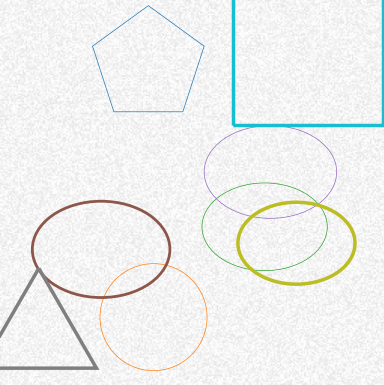[{"shape": "pentagon", "thickness": 0.5, "radius": 0.76, "center": [0.385, 0.833]}, {"shape": "circle", "thickness": 0.5, "radius": 0.7, "center": [0.399, 0.176]}, {"shape": "oval", "thickness": 0.5, "radius": 0.81, "center": [0.687, 0.411]}, {"shape": "oval", "thickness": 0.5, "radius": 0.86, "center": [0.702, 0.553]}, {"shape": "oval", "thickness": 2, "radius": 0.89, "center": [0.263, 0.352]}, {"shape": "triangle", "thickness": 2.5, "radius": 0.86, "center": [0.101, 0.13]}, {"shape": "oval", "thickness": 2.5, "radius": 0.76, "center": [0.77, 0.368]}, {"shape": "square", "thickness": 2.5, "radius": 0.97, "center": [0.8, 0.869]}]